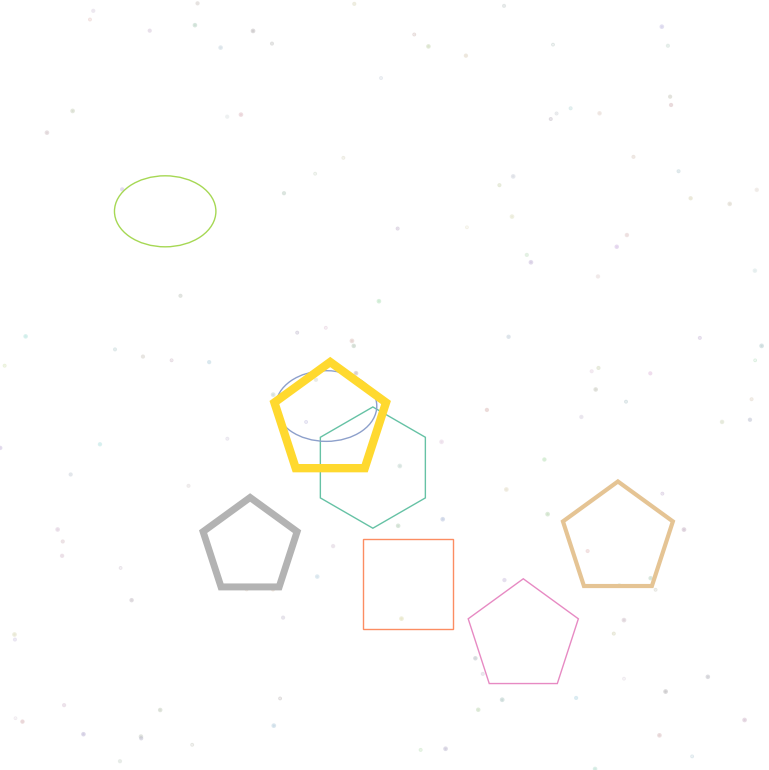[{"shape": "hexagon", "thickness": 0.5, "radius": 0.39, "center": [0.484, 0.393]}, {"shape": "square", "thickness": 0.5, "radius": 0.29, "center": [0.53, 0.242]}, {"shape": "oval", "thickness": 0.5, "radius": 0.33, "center": [0.424, 0.473]}, {"shape": "pentagon", "thickness": 0.5, "radius": 0.38, "center": [0.68, 0.173]}, {"shape": "oval", "thickness": 0.5, "radius": 0.33, "center": [0.215, 0.726]}, {"shape": "pentagon", "thickness": 3, "radius": 0.38, "center": [0.429, 0.454]}, {"shape": "pentagon", "thickness": 1.5, "radius": 0.38, "center": [0.802, 0.3]}, {"shape": "pentagon", "thickness": 2.5, "radius": 0.32, "center": [0.325, 0.29]}]